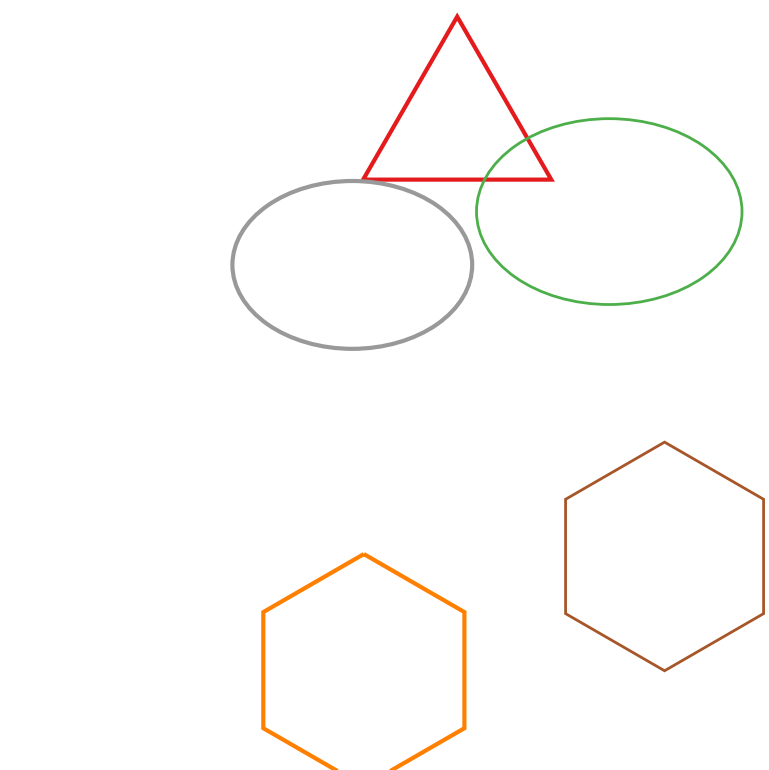[{"shape": "triangle", "thickness": 1.5, "radius": 0.71, "center": [0.594, 0.837]}, {"shape": "oval", "thickness": 1, "radius": 0.86, "center": [0.791, 0.725]}, {"shape": "hexagon", "thickness": 1.5, "radius": 0.75, "center": [0.473, 0.13]}, {"shape": "hexagon", "thickness": 1, "radius": 0.74, "center": [0.863, 0.277]}, {"shape": "oval", "thickness": 1.5, "radius": 0.78, "center": [0.458, 0.656]}]